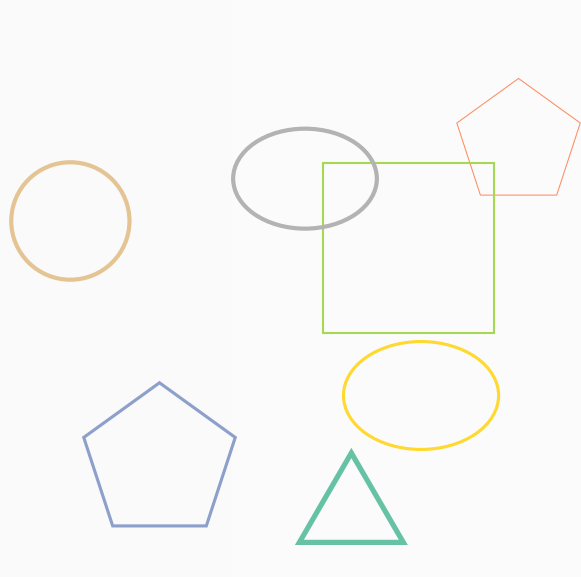[{"shape": "triangle", "thickness": 2.5, "radius": 0.52, "center": [0.604, 0.112]}, {"shape": "pentagon", "thickness": 0.5, "radius": 0.56, "center": [0.892, 0.752]}, {"shape": "pentagon", "thickness": 1.5, "radius": 0.69, "center": [0.274, 0.199]}, {"shape": "square", "thickness": 1, "radius": 0.74, "center": [0.703, 0.569]}, {"shape": "oval", "thickness": 1.5, "radius": 0.67, "center": [0.724, 0.314]}, {"shape": "circle", "thickness": 2, "radius": 0.51, "center": [0.121, 0.616]}, {"shape": "oval", "thickness": 2, "radius": 0.62, "center": [0.525, 0.69]}]